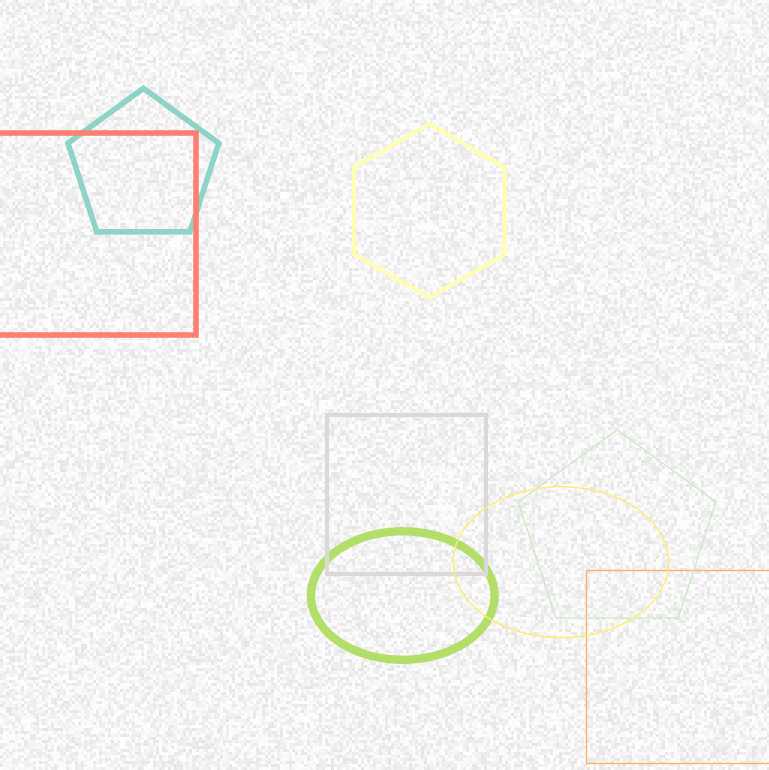[{"shape": "pentagon", "thickness": 2, "radius": 0.52, "center": [0.186, 0.782]}, {"shape": "hexagon", "thickness": 1.5, "radius": 0.56, "center": [0.558, 0.726]}, {"shape": "square", "thickness": 2, "radius": 0.66, "center": [0.123, 0.696]}, {"shape": "square", "thickness": 0.5, "radius": 0.63, "center": [0.886, 0.134]}, {"shape": "oval", "thickness": 3, "radius": 0.6, "center": [0.523, 0.227]}, {"shape": "square", "thickness": 1.5, "radius": 0.52, "center": [0.528, 0.358]}, {"shape": "pentagon", "thickness": 0.5, "radius": 0.68, "center": [0.801, 0.307]}, {"shape": "oval", "thickness": 0.5, "radius": 0.7, "center": [0.728, 0.27]}]